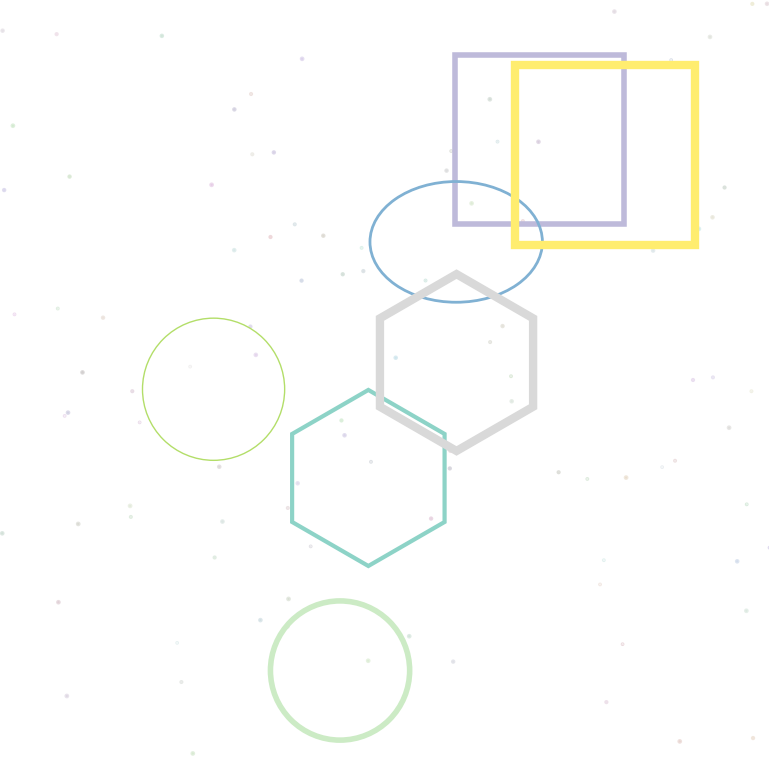[{"shape": "hexagon", "thickness": 1.5, "radius": 0.57, "center": [0.478, 0.379]}, {"shape": "square", "thickness": 2, "radius": 0.55, "center": [0.701, 0.818]}, {"shape": "oval", "thickness": 1, "radius": 0.56, "center": [0.592, 0.686]}, {"shape": "circle", "thickness": 0.5, "radius": 0.46, "center": [0.277, 0.494]}, {"shape": "hexagon", "thickness": 3, "radius": 0.57, "center": [0.593, 0.529]}, {"shape": "circle", "thickness": 2, "radius": 0.45, "center": [0.442, 0.129]}, {"shape": "square", "thickness": 3, "radius": 0.58, "center": [0.786, 0.799]}]